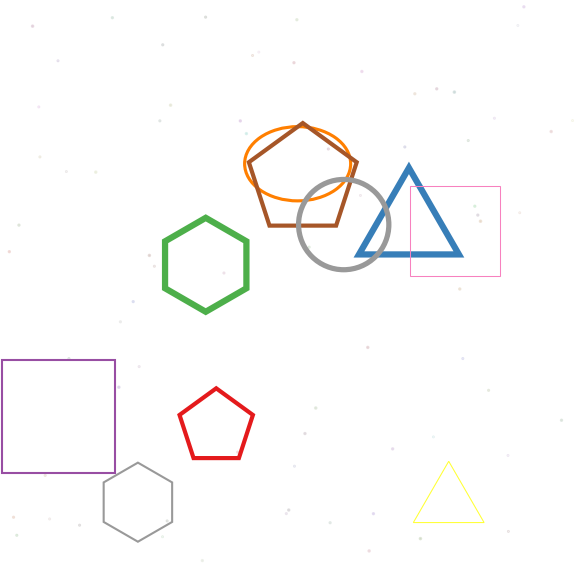[{"shape": "pentagon", "thickness": 2, "radius": 0.33, "center": [0.374, 0.26]}, {"shape": "triangle", "thickness": 3, "radius": 0.5, "center": [0.708, 0.609]}, {"shape": "hexagon", "thickness": 3, "radius": 0.41, "center": [0.356, 0.541]}, {"shape": "square", "thickness": 1, "radius": 0.49, "center": [0.101, 0.277]}, {"shape": "oval", "thickness": 1.5, "radius": 0.46, "center": [0.515, 0.716]}, {"shape": "triangle", "thickness": 0.5, "radius": 0.35, "center": [0.777, 0.13]}, {"shape": "pentagon", "thickness": 2, "radius": 0.49, "center": [0.524, 0.688]}, {"shape": "square", "thickness": 0.5, "radius": 0.39, "center": [0.788, 0.599]}, {"shape": "hexagon", "thickness": 1, "radius": 0.34, "center": [0.239, 0.13]}, {"shape": "circle", "thickness": 2.5, "radius": 0.39, "center": [0.595, 0.61]}]